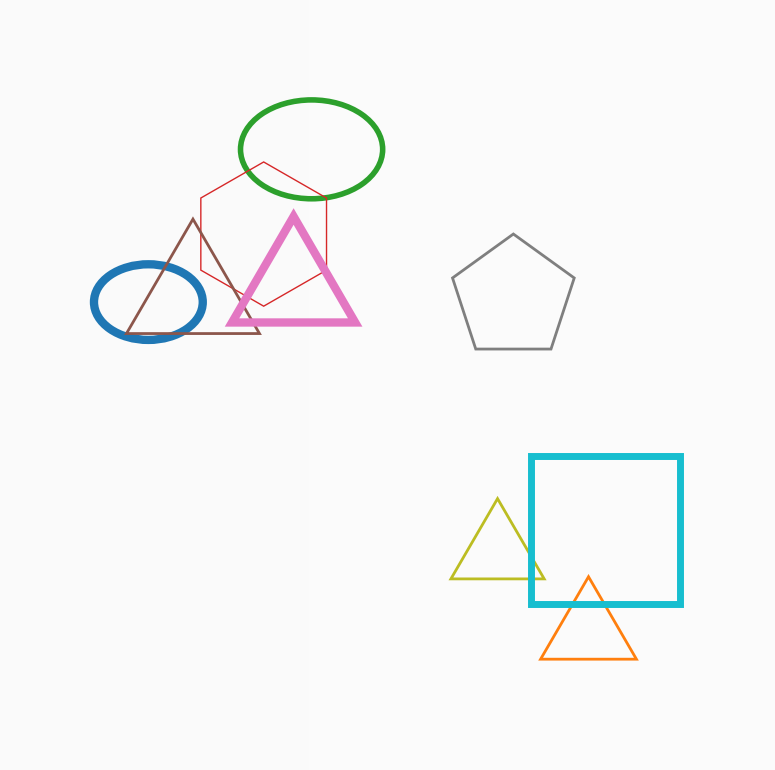[{"shape": "oval", "thickness": 3, "radius": 0.35, "center": [0.191, 0.608]}, {"shape": "triangle", "thickness": 1, "radius": 0.36, "center": [0.759, 0.18]}, {"shape": "oval", "thickness": 2, "radius": 0.46, "center": [0.402, 0.806]}, {"shape": "hexagon", "thickness": 0.5, "radius": 0.47, "center": [0.34, 0.696]}, {"shape": "triangle", "thickness": 1, "radius": 0.5, "center": [0.249, 0.616]}, {"shape": "triangle", "thickness": 3, "radius": 0.46, "center": [0.379, 0.627]}, {"shape": "pentagon", "thickness": 1, "radius": 0.41, "center": [0.662, 0.613]}, {"shape": "triangle", "thickness": 1, "radius": 0.35, "center": [0.642, 0.283]}, {"shape": "square", "thickness": 2.5, "radius": 0.48, "center": [0.781, 0.311]}]